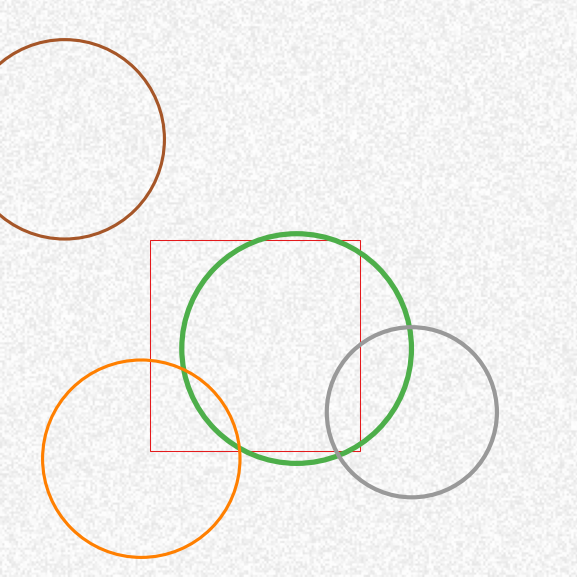[{"shape": "square", "thickness": 0.5, "radius": 0.91, "center": [0.441, 0.401]}, {"shape": "circle", "thickness": 2.5, "radius": 0.99, "center": [0.514, 0.396]}, {"shape": "circle", "thickness": 1.5, "radius": 0.85, "center": [0.245, 0.205]}, {"shape": "circle", "thickness": 1.5, "radius": 0.86, "center": [0.112, 0.758]}, {"shape": "circle", "thickness": 2, "radius": 0.74, "center": [0.713, 0.285]}]